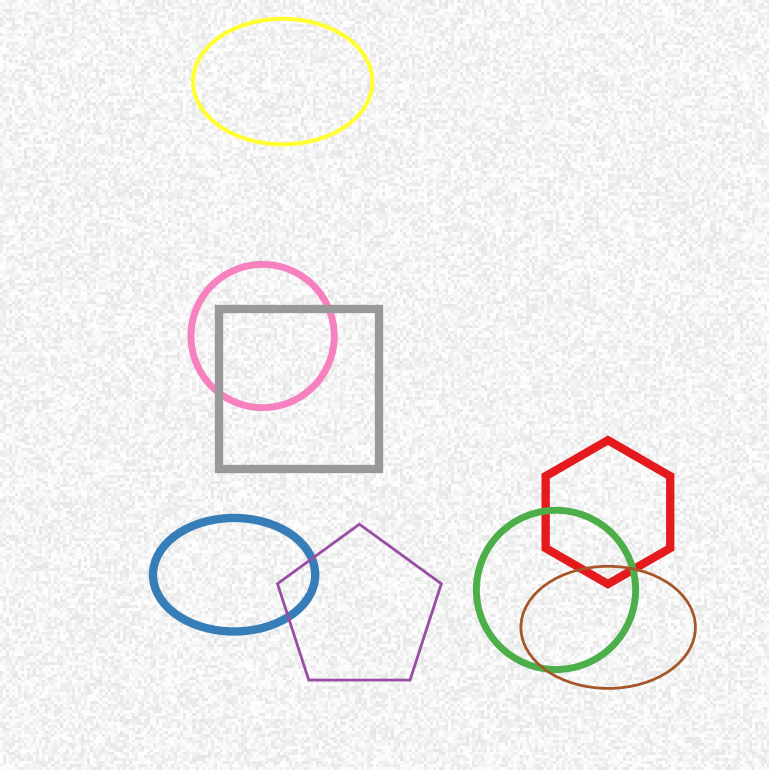[{"shape": "hexagon", "thickness": 3, "radius": 0.47, "center": [0.79, 0.335]}, {"shape": "oval", "thickness": 3, "radius": 0.53, "center": [0.304, 0.254]}, {"shape": "circle", "thickness": 2.5, "radius": 0.52, "center": [0.722, 0.234]}, {"shape": "pentagon", "thickness": 1, "radius": 0.56, "center": [0.467, 0.207]}, {"shape": "oval", "thickness": 1.5, "radius": 0.58, "center": [0.367, 0.894]}, {"shape": "oval", "thickness": 1, "radius": 0.57, "center": [0.79, 0.185]}, {"shape": "circle", "thickness": 2.5, "radius": 0.47, "center": [0.341, 0.564]}, {"shape": "square", "thickness": 3, "radius": 0.52, "center": [0.389, 0.495]}]